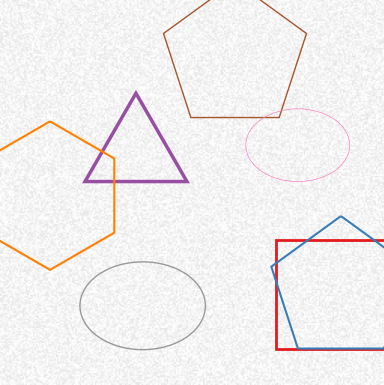[{"shape": "square", "thickness": 2, "radius": 0.71, "center": [0.858, 0.235]}, {"shape": "pentagon", "thickness": 1.5, "radius": 0.95, "center": [0.886, 0.249]}, {"shape": "triangle", "thickness": 2.5, "radius": 0.76, "center": [0.353, 0.605]}, {"shape": "hexagon", "thickness": 1.5, "radius": 0.96, "center": [0.13, 0.492]}, {"shape": "pentagon", "thickness": 1, "radius": 0.98, "center": [0.61, 0.853]}, {"shape": "oval", "thickness": 0.5, "radius": 0.67, "center": [0.773, 0.623]}, {"shape": "oval", "thickness": 1, "radius": 0.81, "center": [0.371, 0.206]}]